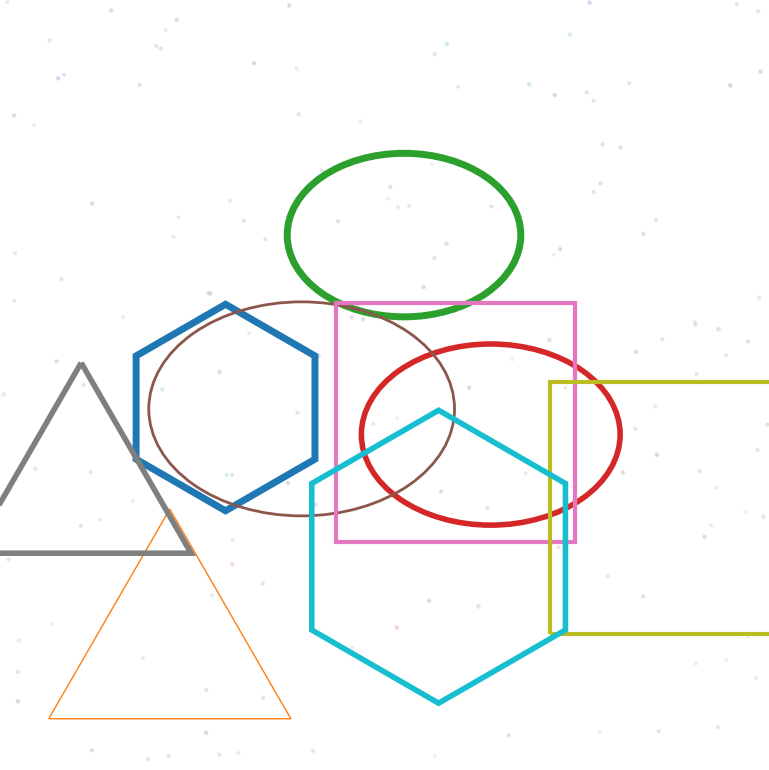[{"shape": "hexagon", "thickness": 2.5, "radius": 0.67, "center": [0.293, 0.471]}, {"shape": "triangle", "thickness": 0.5, "radius": 0.91, "center": [0.221, 0.157]}, {"shape": "oval", "thickness": 2.5, "radius": 0.76, "center": [0.525, 0.695]}, {"shape": "oval", "thickness": 2, "radius": 0.84, "center": [0.637, 0.436]}, {"shape": "oval", "thickness": 1, "radius": 0.99, "center": [0.392, 0.469]}, {"shape": "square", "thickness": 1.5, "radius": 0.77, "center": [0.591, 0.451]}, {"shape": "triangle", "thickness": 2, "radius": 0.82, "center": [0.105, 0.364]}, {"shape": "square", "thickness": 1.5, "radius": 0.82, "center": [0.877, 0.34]}, {"shape": "hexagon", "thickness": 2, "radius": 0.95, "center": [0.57, 0.277]}]